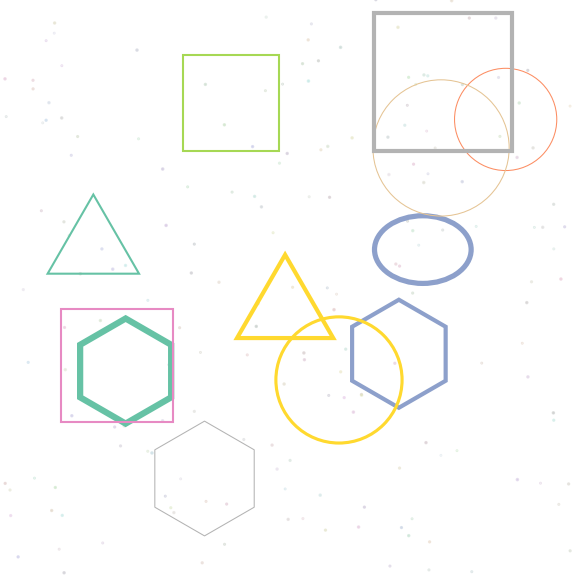[{"shape": "triangle", "thickness": 1, "radius": 0.46, "center": [0.162, 0.571]}, {"shape": "hexagon", "thickness": 3, "radius": 0.45, "center": [0.218, 0.357]}, {"shape": "circle", "thickness": 0.5, "radius": 0.44, "center": [0.876, 0.792]}, {"shape": "oval", "thickness": 2.5, "radius": 0.42, "center": [0.732, 0.567]}, {"shape": "hexagon", "thickness": 2, "radius": 0.47, "center": [0.691, 0.387]}, {"shape": "square", "thickness": 1, "radius": 0.49, "center": [0.203, 0.366]}, {"shape": "square", "thickness": 1, "radius": 0.42, "center": [0.4, 0.821]}, {"shape": "triangle", "thickness": 2, "radius": 0.48, "center": [0.494, 0.462]}, {"shape": "circle", "thickness": 1.5, "radius": 0.55, "center": [0.587, 0.341]}, {"shape": "circle", "thickness": 0.5, "radius": 0.59, "center": [0.764, 0.743]}, {"shape": "hexagon", "thickness": 0.5, "radius": 0.5, "center": [0.354, 0.171]}, {"shape": "square", "thickness": 2, "radius": 0.6, "center": [0.767, 0.857]}]